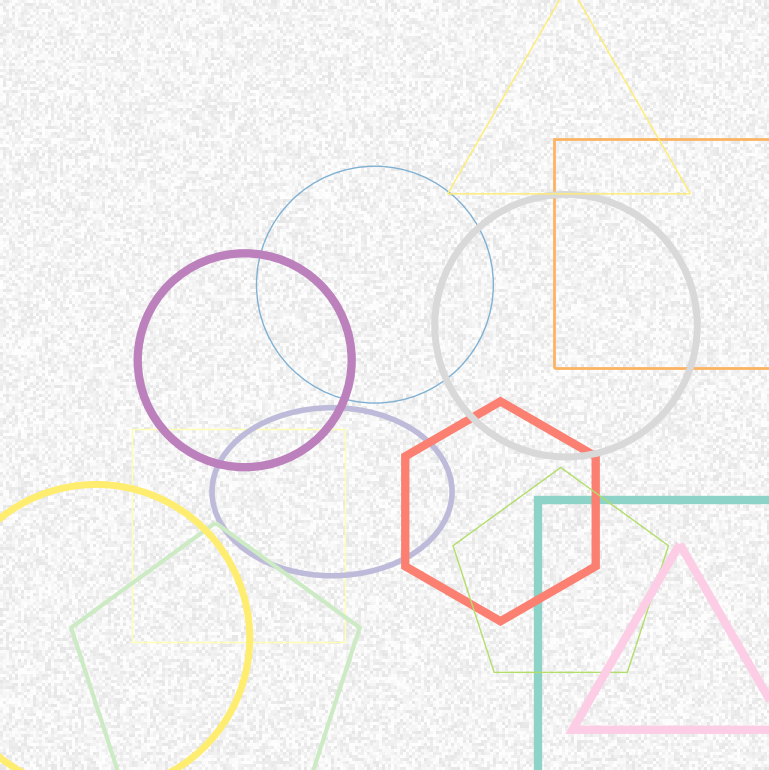[{"shape": "square", "thickness": 3, "radius": 0.98, "center": [0.893, 0.156]}, {"shape": "square", "thickness": 0.5, "radius": 0.69, "center": [0.309, 0.304]}, {"shape": "oval", "thickness": 2, "radius": 0.78, "center": [0.431, 0.361]}, {"shape": "hexagon", "thickness": 3, "radius": 0.71, "center": [0.65, 0.336]}, {"shape": "circle", "thickness": 0.5, "radius": 0.77, "center": [0.487, 0.63]}, {"shape": "square", "thickness": 1, "radius": 0.75, "center": [0.868, 0.671]}, {"shape": "pentagon", "thickness": 0.5, "radius": 0.74, "center": [0.728, 0.246]}, {"shape": "triangle", "thickness": 3, "radius": 0.8, "center": [0.883, 0.133]}, {"shape": "circle", "thickness": 2.5, "radius": 0.85, "center": [0.735, 0.577]}, {"shape": "circle", "thickness": 3, "radius": 0.69, "center": [0.318, 0.532]}, {"shape": "pentagon", "thickness": 1.5, "radius": 0.99, "center": [0.28, 0.124]}, {"shape": "circle", "thickness": 2.5, "radius": 1.0, "center": [0.125, 0.171]}, {"shape": "triangle", "thickness": 0.5, "radius": 0.91, "center": [0.739, 0.839]}]